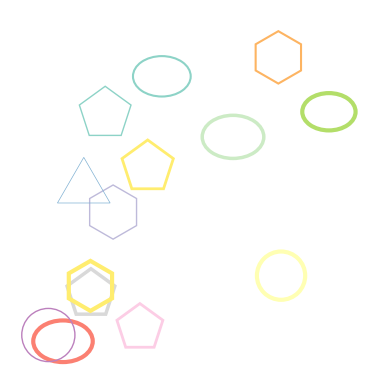[{"shape": "pentagon", "thickness": 1, "radius": 0.35, "center": [0.273, 0.705]}, {"shape": "oval", "thickness": 1.5, "radius": 0.37, "center": [0.42, 0.802]}, {"shape": "circle", "thickness": 3, "radius": 0.31, "center": [0.73, 0.284]}, {"shape": "hexagon", "thickness": 1, "radius": 0.35, "center": [0.294, 0.449]}, {"shape": "oval", "thickness": 3, "radius": 0.39, "center": [0.164, 0.114]}, {"shape": "triangle", "thickness": 0.5, "radius": 0.4, "center": [0.218, 0.512]}, {"shape": "hexagon", "thickness": 1.5, "radius": 0.34, "center": [0.723, 0.851]}, {"shape": "oval", "thickness": 3, "radius": 0.35, "center": [0.854, 0.71]}, {"shape": "pentagon", "thickness": 2, "radius": 0.31, "center": [0.363, 0.149]}, {"shape": "pentagon", "thickness": 2.5, "radius": 0.33, "center": [0.236, 0.237]}, {"shape": "circle", "thickness": 1, "radius": 0.35, "center": [0.126, 0.13]}, {"shape": "oval", "thickness": 2.5, "radius": 0.4, "center": [0.605, 0.644]}, {"shape": "pentagon", "thickness": 2, "radius": 0.35, "center": [0.384, 0.566]}, {"shape": "hexagon", "thickness": 3, "radius": 0.32, "center": [0.235, 0.257]}]